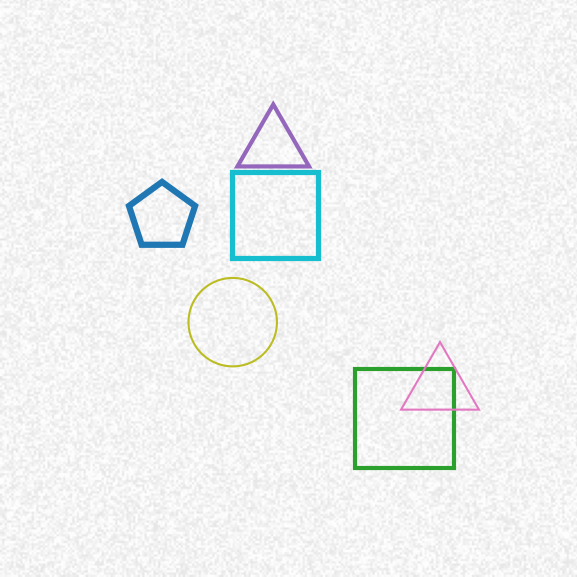[{"shape": "pentagon", "thickness": 3, "radius": 0.3, "center": [0.281, 0.624]}, {"shape": "square", "thickness": 2, "radius": 0.43, "center": [0.701, 0.275]}, {"shape": "triangle", "thickness": 2, "radius": 0.36, "center": [0.473, 0.747]}, {"shape": "triangle", "thickness": 1, "radius": 0.39, "center": [0.762, 0.329]}, {"shape": "circle", "thickness": 1, "radius": 0.38, "center": [0.403, 0.441]}, {"shape": "square", "thickness": 2.5, "radius": 0.37, "center": [0.476, 0.627]}]